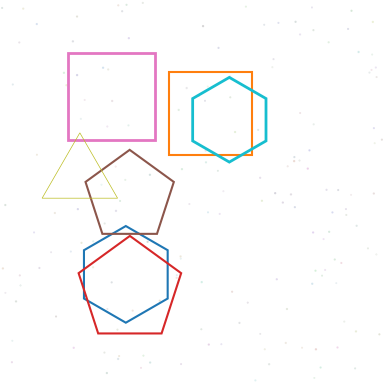[{"shape": "hexagon", "thickness": 1.5, "radius": 0.63, "center": [0.327, 0.287]}, {"shape": "square", "thickness": 1.5, "radius": 0.54, "center": [0.547, 0.705]}, {"shape": "pentagon", "thickness": 1.5, "radius": 0.7, "center": [0.337, 0.247]}, {"shape": "pentagon", "thickness": 1.5, "radius": 0.6, "center": [0.337, 0.49]}, {"shape": "square", "thickness": 2, "radius": 0.57, "center": [0.289, 0.75]}, {"shape": "triangle", "thickness": 0.5, "radius": 0.57, "center": [0.207, 0.542]}, {"shape": "hexagon", "thickness": 2, "radius": 0.55, "center": [0.596, 0.689]}]